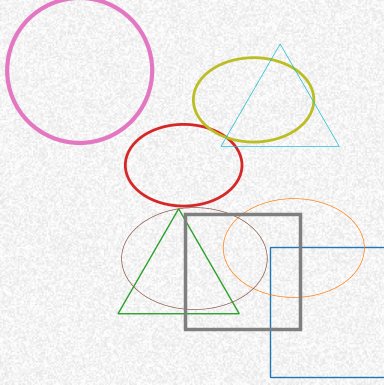[{"shape": "square", "thickness": 1, "radius": 0.85, "center": [0.872, 0.19]}, {"shape": "oval", "thickness": 0.5, "radius": 0.92, "center": [0.763, 0.356]}, {"shape": "triangle", "thickness": 1, "radius": 0.91, "center": [0.464, 0.276]}, {"shape": "oval", "thickness": 2, "radius": 0.76, "center": [0.477, 0.571]}, {"shape": "oval", "thickness": 0.5, "radius": 0.95, "center": [0.505, 0.328]}, {"shape": "circle", "thickness": 3, "radius": 0.94, "center": [0.207, 0.817]}, {"shape": "square", "thickness": 2.5, "radius": 0.75, "center": [0.631, 0.294]}, {"shape": "oval", "thickness": 2, "radius": 0.78, "center": [0.659, 0.741]}, {"shape": "triangle", "thickness": 0.5, "radius": 0.89, "center": [0.728, 0.708]}]